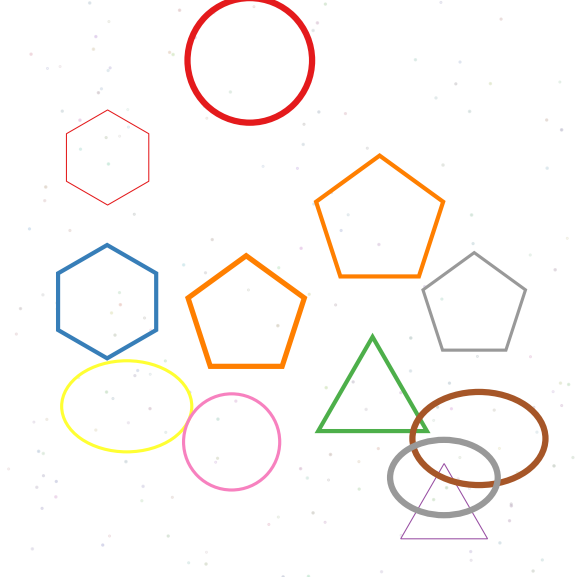[{"shape": "circle", "thickness": 3, "radius": 0.54, "center": [0.433, 0.895]}, {"shape": "hexagon", "thickness": 0.5, "radius": 0.41, "center": [0.186, 0.726]}, {"shape": "hexagon", "thickness": 2, "radius": 0.49, "center": [0.186, 0.477]}, {"shape": "triangle", "thickness": 2, "radius": 0.54, "center": [0.645, 0.307]}, {"shape": "triangle", "thickness": 0.5, "radius": 0.43, "center": [0.769, 0.11]}, {"shape": "pentagon", "thickness": 2.5, "radius": 0.53, "center": [0.426, 0.45]}, {"shape": "pentagon", "thickness": 2, "radius": 0.58, "center": [0.657, 0.614]}, {"shape": "oval", "thickness": 1.5, "radius": 0.56, "center": [0.219, 0.296]}, {"shape": "oval", "thickness": 3, "radius": 0.58, "center": [0.829, 0.24]}, {"shape": "circle", "thickness": 1.5, "radius": 0.42, "center": [0.401, 0.234]}, {"shape": "pentagon", "thickness": 1.5, "radius": 0.47, "center": [0.821, 0.468]}, {"shape": "oval", "thickness": 3, "radius": 0.47, "center": [0.769, 0.172]}]